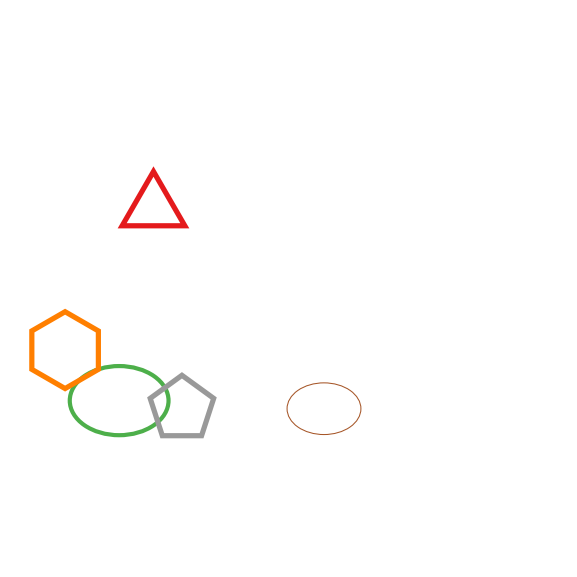[{"shape": "triangle", "thickness": 2.5, "radius": 0.31, "center": [0.266, 0.639]}, {"shape": "oval", "thickness": 2, "radius": 0.43, "center": [0.206, 0.305]}, {"shape": "hexagon", "thickness": 2.5, "radius": 0.33, "center": [0.113, 0.393]}, {"shape": "oval", "thickness": 0.5, "radius": 0.32, "center": [0.561, 0.291]}, {"shape": "pentagon", "thickness": 2.5, "radius": 0.29, "center": [0.315, 0.291]}]